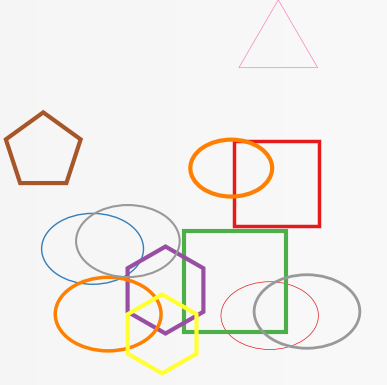[{"shape": "square", "thickness": 2.5, "radius": 0.55, "center": [0.713, 0.523]}, {"shape": "oval", "thickness": 0.5, "radius": 0.63, "center": [0.696, 0.18]}, {"shape": "oval", "thickness": 1, "radius": 0.66, "center": [0.239, 0.354]}, {"shape": "square", "thickness": 3, "radius": 0.65, "center": [0.607, 0.268]}, {"shape": "hexagon", "thickness": 3, "radius": 0.56, "center": [0.427, 0.247]}, {"shape": "oval", "thickness": 3, "radius": 0.53, "center": [0.597, 0.563]}, {"shape": "oval", "thickness": 2.5, "radius": 0.68, "center": [0.279, 0.184]}, {"shape": "hexagon", "thickness": 3, "radius": 0.51, "center": [0.418, 0.133]}, {"shape": "pentagon", "thickness": 3, "radius": 0.51, "center": [0.112, 0.607]}, {"shape": "triangle", "thickness": 0.5, "radius": 0.59, "center": [0.718, 0.883]}, {"shape": "oval", "thickness": 1.5, "radius": 0.67, "center": [0.33, 0.374]}, {"shape": "oval", "thickness": 2, "radius": 0.68, "center": [0.792, 0.191]}]